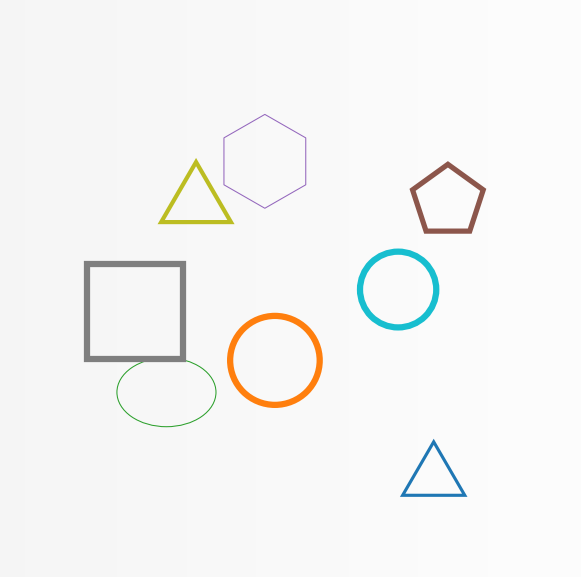[{"shape": "triangle", "thickness": 1.5, "radius": 0.31, "center": [0.746, 0.172]}, {"shape": "circle", "thickness": 3, "radius": 0.39, "center": [0.473, 0.375]}, {"shape": "oval", "thickness": 0.5, "radius": 0.43, "center": [0.286, 0.32]}, {"shape": "hexagon", "thickness": 0.5, "radius": 0.41, "center": [0.456, 0.72]}, {"shape": "pentagon", "thickness": 2.5, "radius": 0.32, "center": [0.771, 0.651]}, {"shape": "square", "thickness": 3, "radius": 0.41, "center": [0.232, 0.46]}, {"shape": "triangle", "thickness": 2, "radius": 0.35, "center": [0.337, 0.649]}, {"shape": "circle", "thickness": 3, "radius": 0.33, "center": [0.685, 0.498]}]